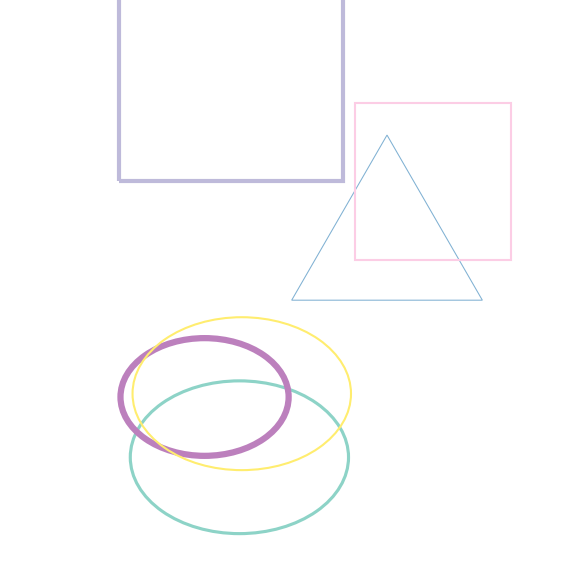[{"shape": "oval", "thickness": 1.5, "radius": 0.94, "center": [0.415, 0.207]}, {"shape": "square", "thickness": 2, "radius": 0.97, "center": [0.4, 0.88]}, {"shape": "triangle", "thickness": 0.5, "radius": 0.95, "center": [0.67, 0.575]}, {"shape": "square", "thickness": 1, "radius": 0.68, "center": [0.75, 0.685]}, {"shape": "oval", "thickness": 3, "radius": 0.73, "center": [0.354, 0.312]}, {"shape": "oval", "thickness": 1, "radius": 0.95, "center": [0.419, 0.317]}]